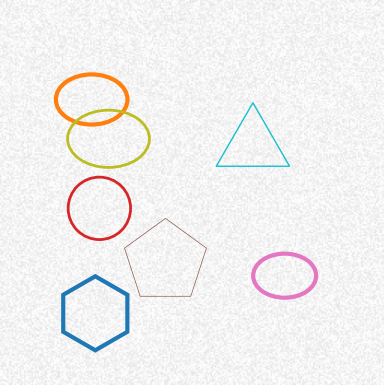[{"shape": "hexagon", "thickness": 3, "radius": 0.48, "center": [0.248, 0.186]}, {"shape": "oval", "thickness": 3, "radius": 0.47, "center": [0.238, 0.742]}, {"shape": "circle", "thickness": 2, "radius": 0.41, "center": [0.258, 0.459]}, {"shape": "pentagon", "thickness": 0.5, "radius": 0.56, "center": [0.43, 0.321]}, {"shape": "oval", "thickness": 3, "radius": 0.41, "center": [0.739, 0.284]}, {"shape": "oval", "thickness": 2, "radius": 0.53, "center": [0.282, 0.64]}, {"shape": "triangle", "thickness": 1, "radius": 0.55, "center": [0.657, 0.623]}]